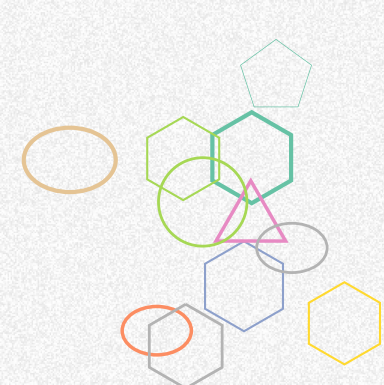[{"shape": "pentagon", "thickness": 0.5, "radius": 0.48, "center": [0.717, 0.801]}, {"shape": "hexagon", "thickness": 3, "radius": 0.59, "center": [0.654, 0.59]}, {"shape": "oval", "thickness": 2.5, "radius": 0.45, "center": [0.407, 0.141]}, {"shape": "hexagon", "thickness": 1.5, "radius": 0.58, "center": [0.634, 0.256]}, {"shape": "triangle", "thickness": 2.5, "radius": 0.52, "center": [0.651, 0.426]}, {"shape": "circle", "thickness": 2, "radius": 0.57, "center": [0.527, 0.476]}, {"shape": "hexagon", "thickness": 1.5, "radius": 0.54, "center": [0.476, 0.588]}, {"shape": "hexagon", "thickness": 1.5, "radius": 0.53, "center": [0.895, 0.16]}, {"shape": "oval", "thickness": 3, "radius": 0.6, "center": [0.181, 0.585]}, {"shape": "hexagon", "thickness": 2, "radius": 0.55, "center": [0.482, 0.1]}, {"shape": "oval", "thickness": 2, "radius": 0.46, "center": [0.758, 0.356]}]